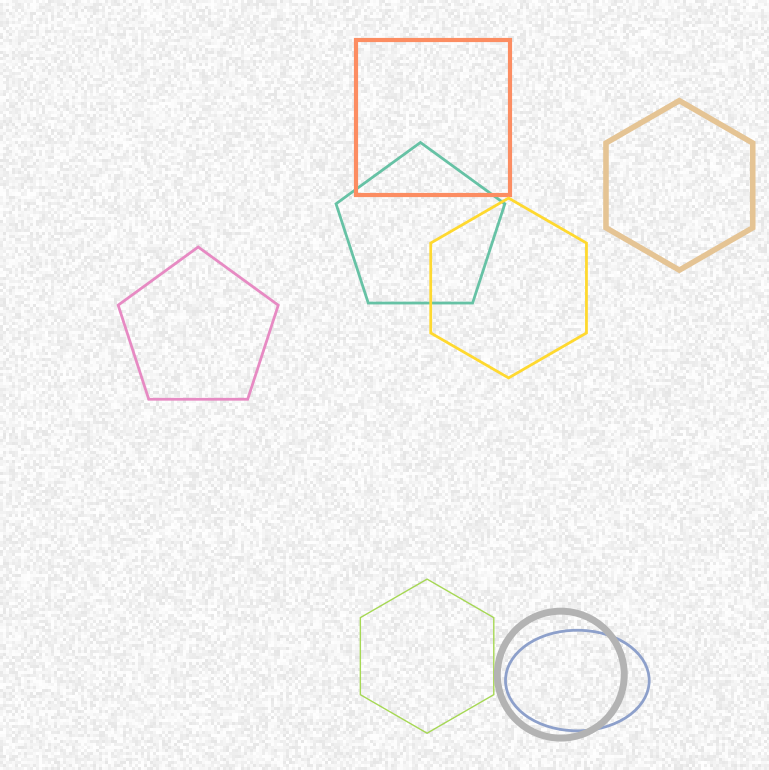[{"shape": "pentagon", "thickness": 1, "radius": 0.58, "center": [0.546, 0.7]}, {"shape": "square", "thickness": 1.5, "radius": 0.5, "center": [0.563, 0.847]}, {"shape": "oval", "thickness": 1, "radius": 0.47, "center": [0.75, 0.116]}, {"shape": "pentagon", "thickness": 1, "radius": 0.55, "center": [0.257, 0.57]}, {"shape": "hexagon", "thickness": 0.5, "radius": 0.5, "center": [0.555, 0.148]}, {"shape": "hexagon", "thickness": 1, "radius": 0.58, "center": [0.661, 0.626]}, {"shape": "hexagon", "thickness": 2, "radius": 0.55, "center": [0.882, 0.759]}, {"shape": "circle", "thickness": 2.5, "radius": 0.41, "center": [0.728, 0.124]}]